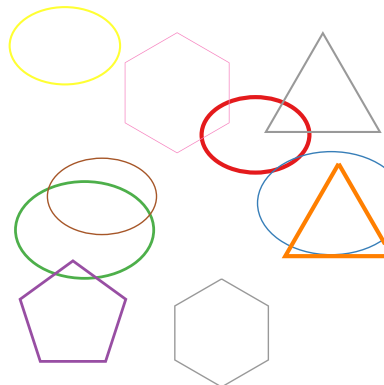[{"shape": "oval", "thickness": 3, "radius": 0.7, "center": [0.664, 0.65]}, {"shape": "oval", "thickness": 1, "radius": 0.96, "center": [0.86, 0.472]}, {"shape": "oval", "thickness": 2, "radius": 0.9, "center": [0.22, 0.403]}, {"shape": "pentagon", "thickness": 2, "radius": 0.72, "center": [0.189, 0.178]}, {"shape": "triangle", "thickness": 3, "radius": 0.8, "center": [0.88, 0.415]}, {"shape": "oval", "thickness": 1.5, "radius": 0.72, "center": [0.168, 0.881]}, {"shape": "oval", "thickness": 1, "radius": 0.71, "center": [0.265, 0.49]}, {"shape": "hexagon", "thickness": 0.5, "radius": 0.78, "center": [0.46, 0.759]}, {"shape": "hexagon", "thickness": 1, "radius": 0.7, "center": [0.576, 0.135]}, {"shape": "triangle", "thickness": 1.5, "radius": 0.86, "center": [0.839, 0.743]}]